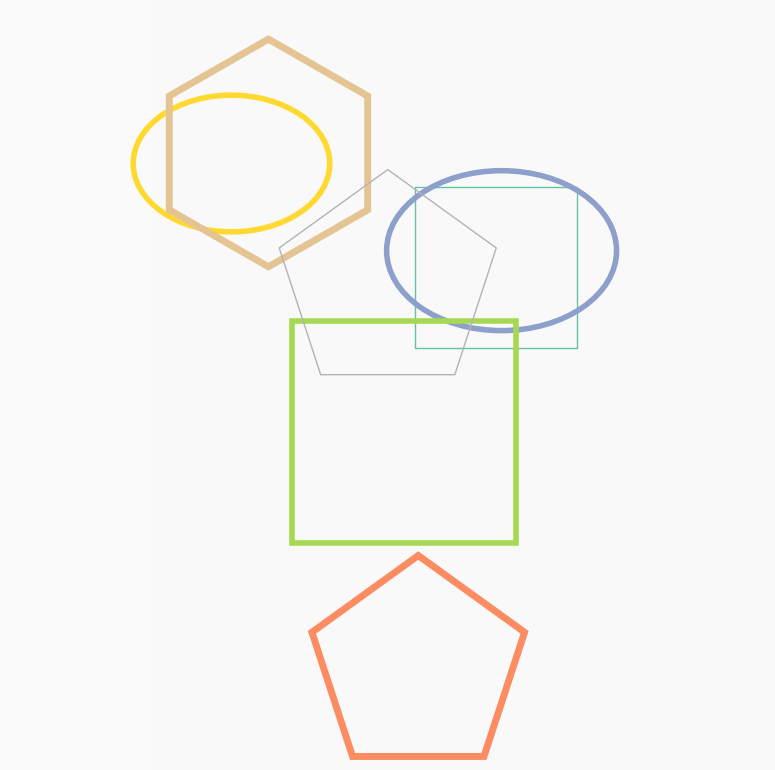[{"shape": "square", "thickness": 0.5, "radius": 0.52, "center": [0.641, 0.652]}, {"shape": "pentagon", "thickness": 2.5, "radius": 0.72, "center": [0.54, 0.134]}, {"shape": "oval", "thickness": 2, "radius": 0.74, "center": [0.647, 0.674]}, {"shape": "square", "thickness": 2, "radius": 0.72, "center": [0.521, 0.438]}, {"shape": "oval", "thickness": 2, "radius": 0.63, "center": [0.299, 0.788]}, {"shape": "hexagon", "thickness": 2.5, "radius": 0.74, "center": [0.346, 0.801]}, {"shape": "pentagon", "thickness": 0.5, "radius": 0.74, "center": [0.5, 0.633]}]